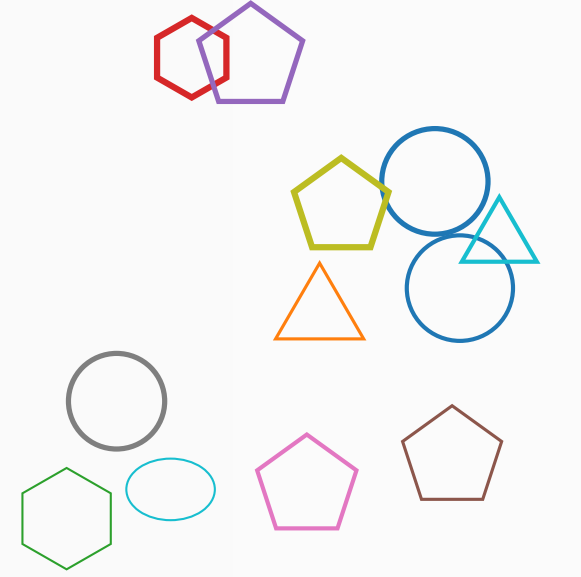[{"shape": "circle", "thickness": 2, "radius": 0.46, "center": [0.791, 0.5]}, {"shape": "circle", "thickness": 2.5, "radius": 0.46, "center": [0.748, 0.685]}, {"shape": "triangle", "thickness": 1.5, "radius": 0.44, "center": [0.55, 0.456]}, {"shape": "hexagon", "thickness": 1, "radius": 0.44, "center": [0.115, 0.101]}, {"shape": "hexagon", "thickness": 3, "radius": 0.34, "center": [0.33, 0.899]}, {"shape": "pentagon", "thickness": 2.5, "radius": 0.47, "center": [0.431, 0.899]}, {"shape": "pentagon", "thickness": 1.5, "radius": 0.45, "center": [0.778, 0.207]}, {"shape": "pentagon", "thickness": 2, "radius": 0.45, "center": [0.528, 0.157]}, {"shape": "circle", "thickness": 2.5, "radius": 0.41, "center": [0.201, 0.304]}, {"shape": "pentagon", "thickness": 3, "radius": 0.43, "center": [0.587, 0.64]}, {"shape": "triangle", "thickness": 2, "radius": 0.37, "center": [0.859, 0.583]}, {"shape": "oval", "thickness": 1, "radius": 0.38, "center": [0.293, 0.152]}]